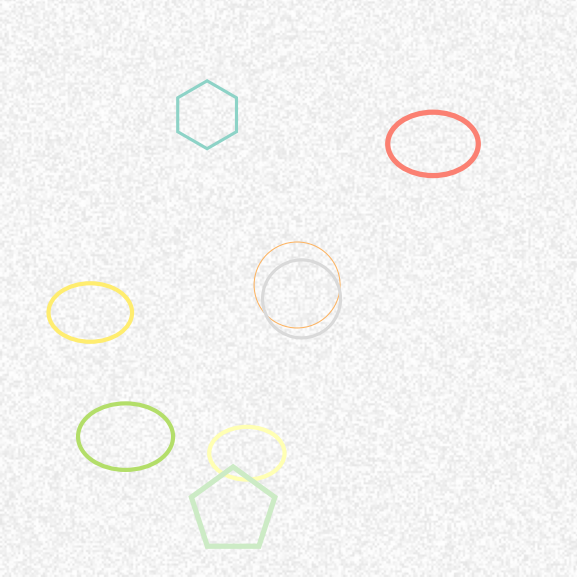[{"shape": "hexagon", "thickness": 1.5, "radius": 0.29, "center": [0.359, 0.8]}, {"shape": "oval", "thickness": 2, "radius": 0.33, "center": [0.427, 0.214]}, {"shape": "oval", "thickness": 2.5, "radius": 0.39, "center": [0.75, 0.75]}, {"shape": "circle", "thickness": 0.5, "radius": 0.37, "center": [0.514, 0.506]}, {"shape": "oval", "thickness": 2, "radius": 0.41, "center": [0.217, 0.243]}, {"shape": "circle", "thickness": 1.5, "radius": 0.34, "center": [0.522, 0.482]}, {"shape": "pentagon", "thickness": 2.5, "radius": 0.38, "center": [0.404, 0.115]}, {"shape": "oval", "thickness": 2, "radius": 0.36, "center": [0.156, 0.458]}]